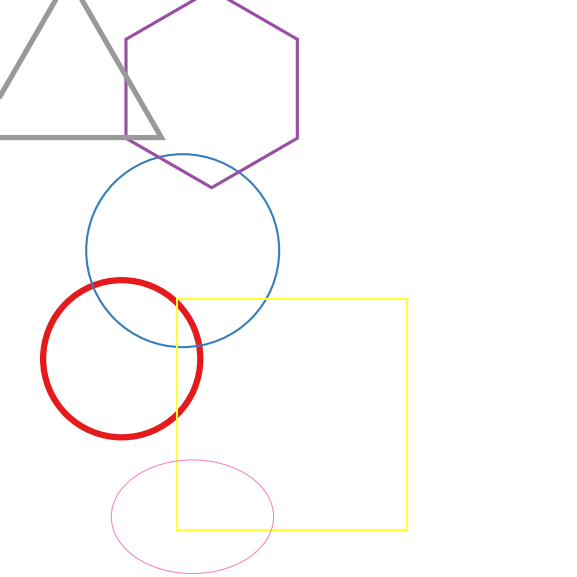[{"shape": "circle", "thickness": 3, "radius": 0.68, "center": [0.211, 0.378]}, {"shape": "circle", "thickness": 1, "radius": 0.84, "center": [0.316, 0.565]}, {"shape": "hexagon", "thickness": 1.5, "radius": 0.86, "center": [0.367, 0.845]}, {"shape": "square", "thickness": 1, "radius": 1.0, "center": [0.506, 0.281]}, {"shape": "oval", "thickness": 0.5, "radius": 0.7, "center": [0.333, 0.104]}, {"shape": "triangle", "thickness": 2.5, "radius": 0.93, "center": [0.119, 0.853]}]